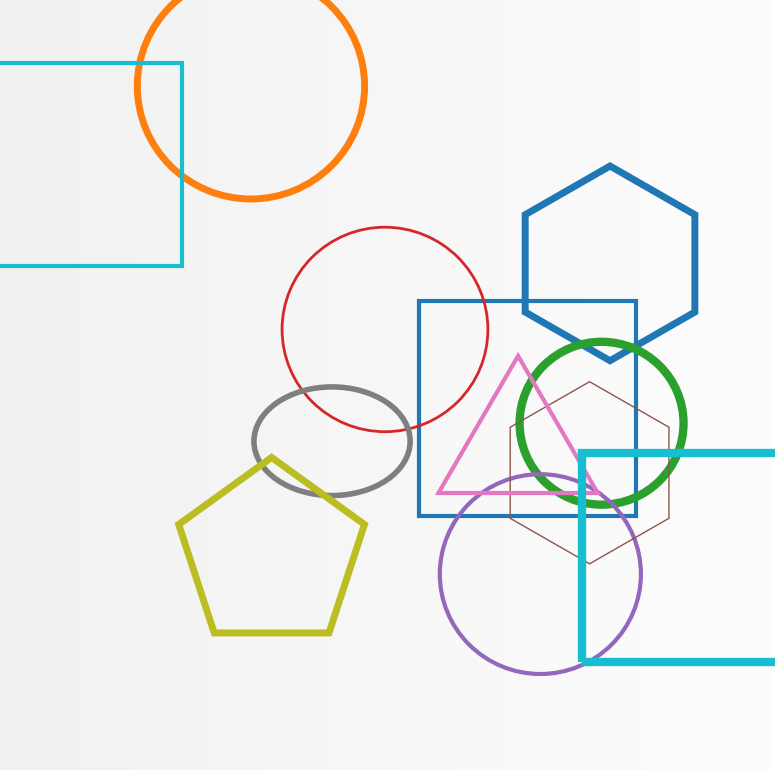[{"shape": "hexagon", "thickness": 2.5, "radius": 0.63, "center": [0.787, 0.658]}, {"shape": "square", "thickness": 1.5, "radius": 0.7, "center": [0.681, 0.47]}, {"shape": "circle", "thickness": 2.5, "radius": 0.73, "center": [0.324, 0.888]}, {"shape": "circle", "thickness": 3, "radius": 0.53, "center": [0.776, 0.45]}, {"shape": "circle", "thickness": 1, "radius": 0.66, "center": [0.497, 0.572]}, {"shape": "circle", "thickness": 1.5, "radius": 0.65, "center": [0.697, 0.254]}, {"shape": "hexagon", "thickness": 0.5, "radius": 0.59, "center": [0.761, 0.386]}, {"shape": "triangle", "thickness": 1.5, "radius": 0.59, "center": [0.669, 0.419]}, {"shape": "oval", "thickness": 2, "radius": 0.5, "center": [0.428, 0.427]}, {"shape": "pentagon", "thickness": 2.5, "radius": 0.63, "center": [0.35, 0.28]}, {"shape": "square", "thickness": 1.5, "radius": 0.66, "center": [0.102, 0.786]}, {"shape": "square", "thickness": 3, "radius": 0.68, "center": [0.886, 0.276]}]